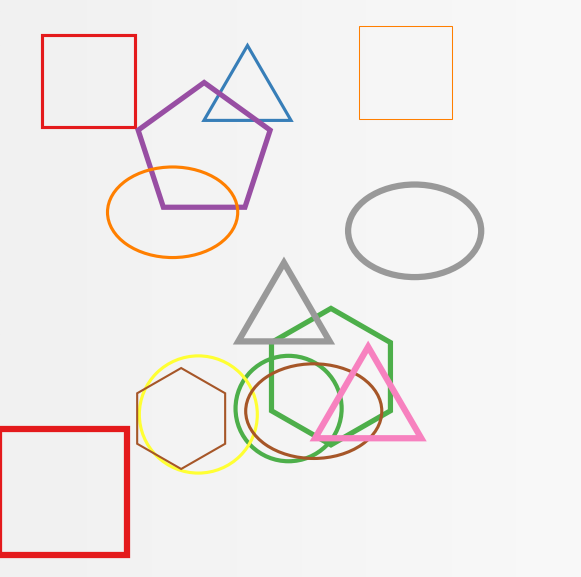[{"shape": "square", "thickness": 1.5, "radius": 0.4, "center": [0.153, 0.859]}, {"shape": "square", "thickness": 3, "radius": 0.55, "center": [0.108, 0.147]}, {"shape": "triangle", "thickness": 1.5, "radius": 0.43, "center": [0.426, 0.834]}, {"shape": "circle", "thickness": 2, "radius": 0.46, "center": [0.496, 0.292]}, {"shape": "hexagon", "thickness": 2.5, "radius": 0.59, "center": [0.569, 0.347]}, {"shape": "pentagon", "thickness": 2.5, "radius": 0.6, "center": [0.351, 0.737]}, {"shape": "square", "thickness": 0.5, "radius": 0.4, "center": [0.698, 0.874]}, {"shape": "oval", "thickness": 1.5, "radius": 0.56, "center": [0.297, 0.632]}, {"shape": "circle", "thickness": 1.5, "radius": 0.51, "center": [0.341, 0.281]}, {"shape": "oval", "thickness": 1.5, "radius": 0.59, "center": [0.54, 0.287]}, {"shape": "hexagon", "thickness": 1, "radius": 0.44, "center": [0.312, 0.274]}, {"shape": "triangle", "thickness": 3, "radius": 0.53, "center": [0.633, 0.293]}, {"shape": "triangle", "thickness": 3, "radius": 0.45, "center": [0.489, 0.453]}, {"shape": "oval", "thickness": 3, "radius": 0.57, "center": [0.713, 0.599]}]